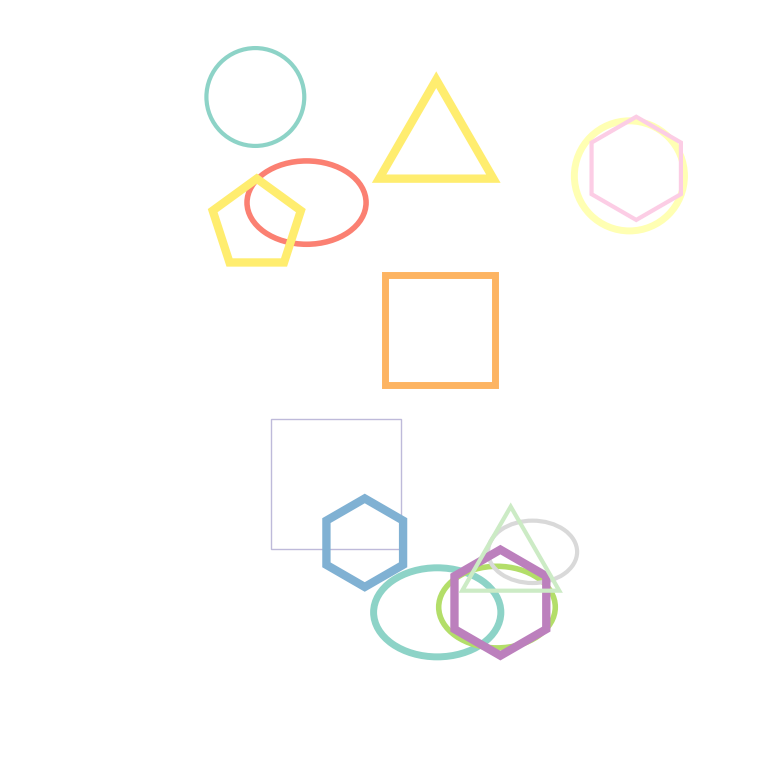[{"shape": "oval", "thickness": 2.5, "radius": 0.41, "center": [0.568, 0.205]}, {"shape": "circle", "thickness": 1.5, "radius": 0.32, "center": [0.332, 0.874]}, {"shape": "circle", "thickness": 2.5, "radius": 0.36, "center": [0.817, 0.772]}, {"shape": "square", "thickness": 0.5, "radius": 0.42, "center": [0.436, 0.371]}, {"shape": "oval", "thickness": 2, "radius": 0.39, "center": [0.398, 0.737]}, {"shape": "hexagon", "thickness": 3, "radius": 0.29, "center": [0.474, 0.295]}, {"shape": "square", "thickness": 2.5, "radius": 0.36, "center": [0.571, 0.571]}, {"shape": "oval", "thickness": 2, "radius": 0.38, "center": [0.645, 0.212]}, {"shape": "hexagon", "thickness": 1.5, "radius": 0.33, "center": [0.826, 0.781]}, {"shape": "oval", "thickness": 1.5, "radius": 0.29, "center": [0.692, 0.283]}, {"shape": "hexagon", "thickness": 3, "radius": 0.34, "center": [0.65, 0.217]}, {"shape": "triangle", "thickness": 1.5, "radius": 0.36, "center": [0.663, 0.269]}, {"shape": "triangle", "thickness": 3, "radius": 0.43, "center": [0.567, 0.811]}, {"shape": "pentagon", "thickness": 3, "radius": 0.3, "center": [0.333, 0.708]}]